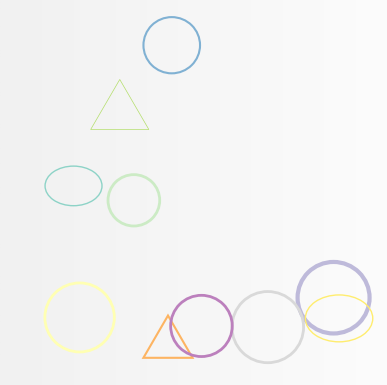[{"shape": "oval", "thickness": 1, "radius": 0.37, "center": [0.19, 0.517]}, {"shape": "circle", "thickness": 2, "radius": 0.45, "center": [0.205, 0.175]}, {"shape": "circle", "thickness": 3, "radius": 0.46, "center": [0.861, 0.227]}, {"shape": "circle", "thickness": 1.5, "radius": 0.37, "center": [0.443, 0.883]}, {"shape": "triangle", "thickness": 1.5, "radius": 0.37, "center": [0.434, 0.107]}, {"shape": "triangle", "thickness": 0.5, "radius": 0.43, "center": [0.309, 0.707]}, {"shape": "circle", "thickness": 2, "radius": 0.46, "center": [0.691, 0.15]}, {"shape": "circle", "thickness": 2, "radius": 0.4, "center": [0.52, 0.153]}, {"shape": "circle", "thickness": 2, "radius": 0.33, "center": [0.345, 0.48]}, {"shape": "oval", "thickness": 1, "radius": 0.43, "center": [0.875, 0.173]}]